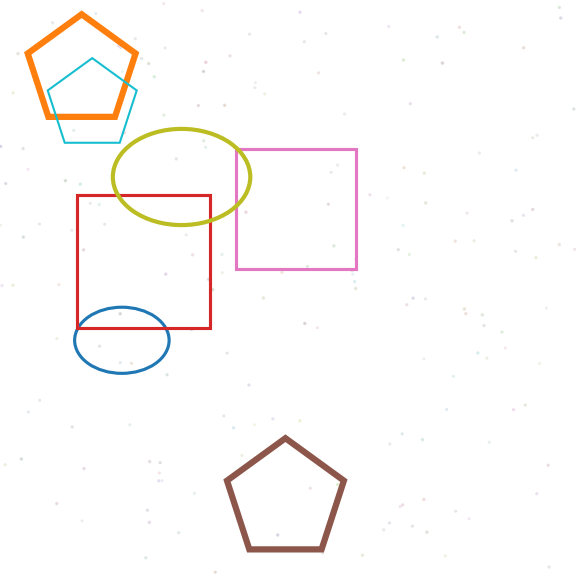[{"shape": "oval", "thickness": 1.5, "radius": 0.41, "center": [0.211, 0.41]}, {"shape": "pentagon", "thickness": 3, "radius": 0.49, "center": [0.141, 0.876]}, {"shape": "square", "thickness": 1.5, "radius": 0.58, "center": [0.249, 0.546]}, {"shape": "pentagon", "thickness": 3, "radius": 0.53, "center": [0.494, 0.134]}, {"shape": "square", "thickness": 1.5, "radius": 0.52, "center": [0.512, 0.637]}, {"shape": "oval", "thickness": 2, "radius": 0.59, "center": [0.314, 0.693]}, {"shape": "pentagon", "thickness": 1, "radius": 0.41, "center": [0.16, 0.817]}]